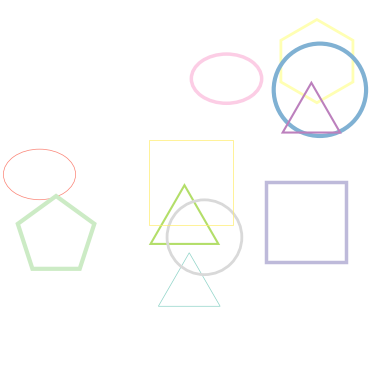[{"shape": "triangle", "thickness": 0.5, "radius": 0.46, "center": [0.492, 0.251]}, {"shape": "hexagon", "thickness": 2, "radius": 0.54, "center": [0.823, 0.841]}, {"shape": "square", "thickness": 2.5, "radius": 0.52, "center": [0.796, 0.423]}, {"shape": "oval", "thickness": 0.5, "radius": 0.47, "center": [0.103, 0.547]}, {"shape": "circle", "thickness": 3, "radius": 0.6, "center": [0.831, 0.767]}, {"shape": "triangle", "thickness": 1.5, "radius": 0.51, "center": [0.479, 0.417]}, {"shape": "oval", "thickness": 2.5, "radius": 0.46, "center": [0.588, 0.796]}, {"shape": "circle", "thickness": 2, "radius": 0.49, "center": [0.531, 0.384]}, {"shape": "triangle", "thickness": 1.5, "radius": 0.43, "center": [0.809, 0.699]}, {"shape": "pentagon", "thickness": 3, "radius": 0.52, "center": [0.146, 0.386]}, {"shape": "square", "thickness": 0.5, "radius": 0.55, "center": [0.497, 0.526]}]